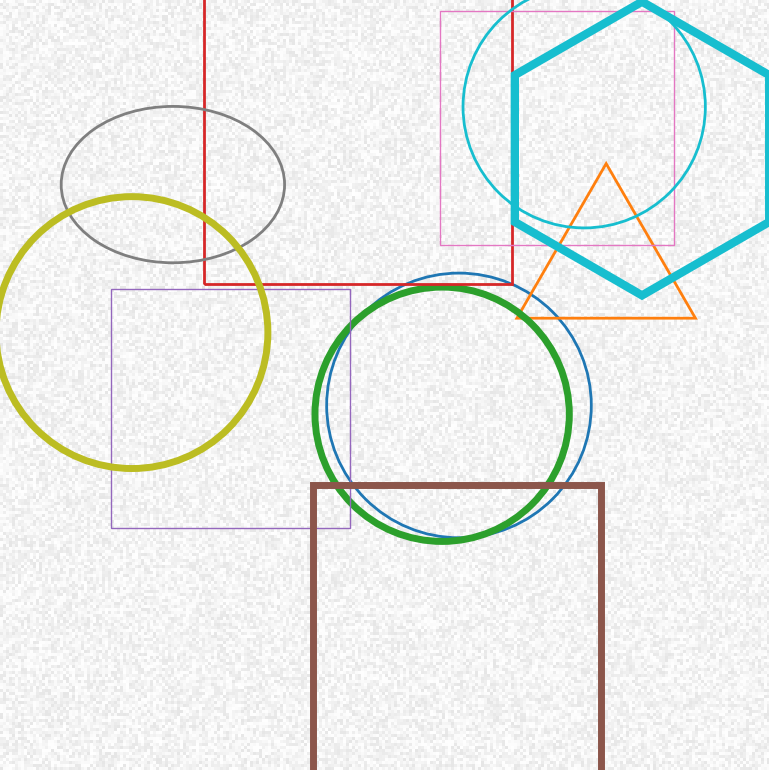[{"shape": "circle", "thickness": 1, "radius": 0.86, "center": [0.596, 0.473]}, {"shape": "triangle", "thickness": 1, "radius": 0.67, "center": [0.787, 0.654]}, {"shape": "circle", "thickness": 2.5, "radius": 0.83, "center": [0.574, 0.462]}, {"shape": "square", "thickness": 1, "radius": 1.0, "center": [0.465, 0.83]}, {"shape": "square", "thickness": 0.5, "radius": 0.78, "center": [0.299, 0.469]}, {"shape": "square", "thickness": 2.5, "radius": 0.93, "center": [0.593, 0.184]}, {"shape": "square", "thickness": 0.5, "radius": 0.76, "center": [0.723, 0.834]}, {"shape": "oval", "thickness": 1, "radius": 0.73, "center": [0.225, 0.76]}, {"shape": "circle", "thickness": 2.5, "radius": 0.88, "center": [0.171, 0.568]}, {"shape": "circle", "thickness": 1, "radius": 0.79, "center": [0.759, 0.861]}, {"shape": "hexagon", "thickness": 3, "radius": 0.95, "center": [0.834, 0.807]}]